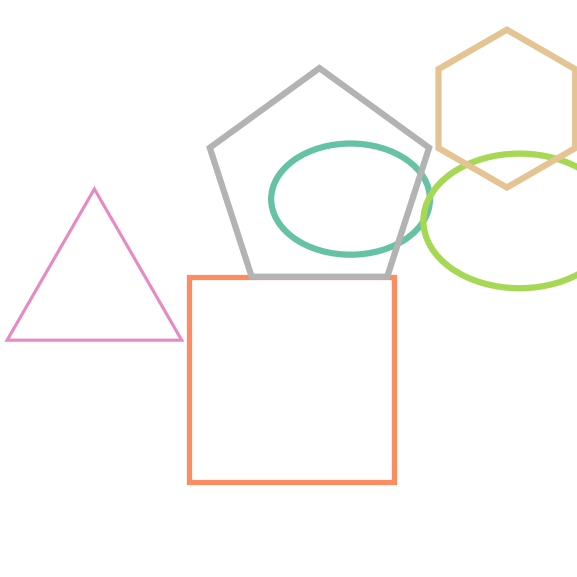[{"shape": "oval", "thickness": 3, "radius": 0.69, "center": [0.607, 0.654]}, {"shape": "square", "thickness": 2.5, "radius": 0.89, "center": [0.505, 0.342]}, {"shape": "triangle", "thickness": 1.5, "radius": 0.87, "center": [0.163, 0.497]}, {"shape": "oval", "thickness": 3, "radius": 0.83, "center": [0.9, 0.617]}, {"shape": "hexagon", "thickness": 3, "radius": 0.68, "center": [0.878, 0.811]}, {"shape": "pentagon", "thickness": 3, "radius": 1.0, "center": [0.553, 0.682]}]